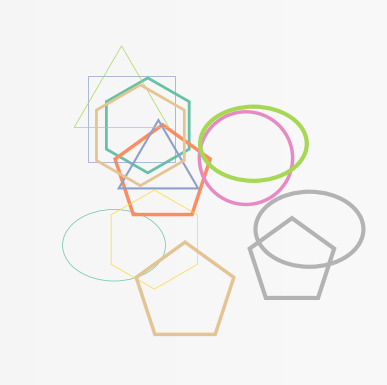[{"shape": "oval", "thickness": 0.5, "radius": 0.66, "center": [0.294, 0.363]}, {"shape": "hexagon", "thickness": 2, "radius": 0.62, "center": [0.381, 0.674]}, {"shape": "pentagon", "thickness": 2.5, "radius": 0.64, "center": [0.42, 0.547]}, {"shape": "square", "thickness": 0.5, "radius": 0.56, "center": [0.339, 0.692]}, {"shape": "triangle", "thickness": 1.5, "radius": 0.59, "center": [0.409, 0.57]}, {"shape": "circle", "thickness": 2.5, "radius": 0.6, "center": [0.635, 0.589]}, {"shape": "triangle", "thickness": 0.5, "radius": 0.71, "center": [0.314, 0.74]}, {"shape": "oval", "thickness": 3, "radius": 0.69, "center": [0.654, 0.627]}, {"shape": "hexagon", "thickness": 0.5, "radius": 0.64, "center": [0.398, 0.378]}, {"shape": "pentagon", "thickness": 2.5, "radius": 0.66, "center": [0.477, 0.239]}, {"shape": "hexagon", "thickness": 2, "radius": 0.65, "center": [0.362, 0.649]}, {"shape": "oval", "thickness": 3, "radius": 0.7, "center": [0.799, 0.405]}, {"shape": "pentagon", "thickness": 3, "radius": 0.57, "center": [0.753, 0.319]}]